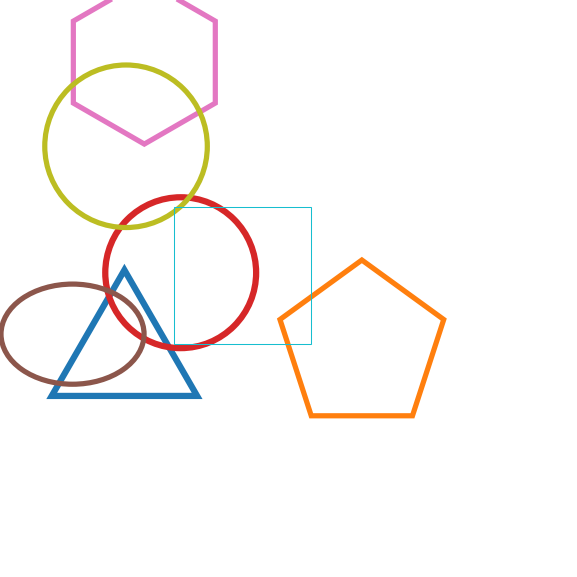[{"shape": "triangle", "thickness": 3, "radius": 0.73, "center": [0.215, 0.386]}, {"shape": "pentagon", "thickness": 2.5, "radius": 0.75, "center": [0.627, 0.4]}, {"shape": "circle", "thickness": 3, "radius": 0.65, "center": [0.313, 0.527]}, {"shape": "oval", "thickness": 2.5, "radius": 0.62, "center": [0.126, 0.421]}, {"shape": "hexagon", "thickness": 2.5, "radius": 0.71, "center": [0.25, 0.892]}, {"shape": "circle", "thickness": 2.5, "radius": 0.7, "center": [0.218, 0.746]}, {"shape": "square", "thickness": 0.5, "radius": 0.59, "center": [0.42, 0.522]}]